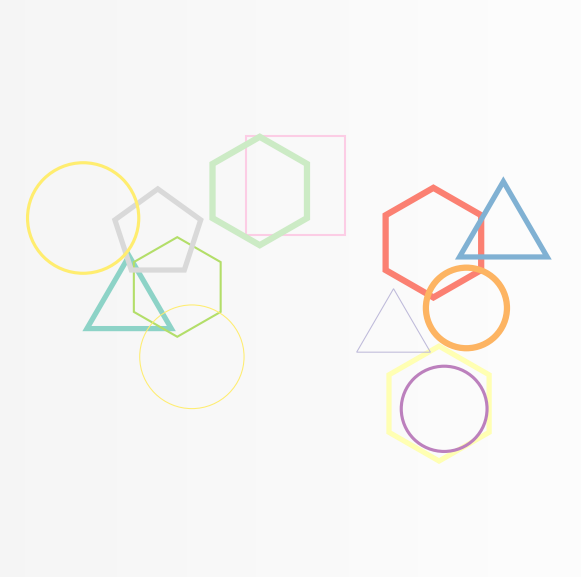[{"shape": "triangle", "thickness": 2.5, "radius": 0.42, "center": [0.222, 0.472]}, {"shape": "hexagon", "thickness": 2.5, "radius": 0.5, "center": [0.755, 0.3]}, {"shape": "triangle", "thickness": 0.5, "radius": 0.37, "center": [0.677, 0.426]}, {"shape": "hexagon", "thickness": 3, "radius": 0.47, "center": [0.746, 0.579]}, {"shape": "triangle", "thickness": 2.5, "radius": 0.44, "center": [0.866, 0.598]}, {"shape": "circle", "thickness": 3, "radius": 0.35, "center": [0.802, 0.466]}, {"shape": "hexagon", "thickness": 1, "radius": 0.43, "center": [0.305, 0.502]}, {"shape": "square", "thickness": 1, "radius": 0.43, "center": [0.508, 0.678]}, {"shape": "pentagon", "thickness": 2.5, "radius": 0.39, "center": [0.272, 0.594]}, {"shape": "circle", "thickness": 1.5, "radius": 0.37, "center": [0.764, 0.291]}, {"shape": "hexagon", "thickness": 3, "radius": 0.47, "center": [0.447, 0.668]}, {"shape": "circle", "thickness": 0.5, "radius": 0.45, "center": [0.33, 0.381]}, {"shape": "circle", "thickness": 1.5, "radius": 0.48, "center": [0.143, 0.622]}]